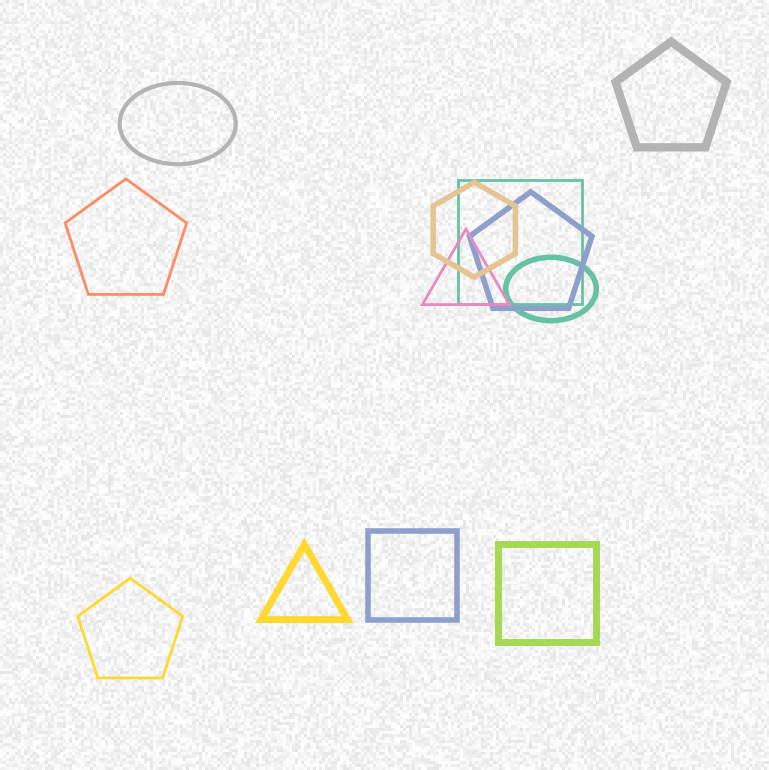[{"shape": "square", "thickness": 1, "radius": 0.4, "center": [0.676, 0.685]}, {"shape": "oval", "thickness": 2, "radius": 0.29, "center": [0.716, 0.625]}, {"shape": "pentagon", "thickness": 1, "radius": 0.41, "center": [0.164, 0.685]}, {"shape": "square", "thickness": 2, "radius": 0.29, "center": [0.536, 0.253]}, {"shape": "pentagon", "thickness": 2, "radius": 0.42, "center": [0.689, 0.667]}, {"shape": "triangle", "thickness": 1, "radius": 0.33, "center": [0.605, 0.637]}, {"shape": "square", "thickness": 2.5, "radius": 0.32, "center": [0.711, 0.229]}, {"shape": "triangle", "thickness": 2.5, "radius": 0.33, "center": [0.395, 0.228]}, {"shape": "pentagon", "thickness": 1, "radius": 0.36, "center": [0.169, 0.177]}, {"shape": "hexagon", "thickness": 2, "radius": 0.31, "center": [0.616, 0.702]}, {"shape": "oval", "thickness": 1.5, "radius": 0.38, "center": [0.231, 0.84]}, {"shape": "pentagon", "thickness": 3, "radius": 0.38, "center": [0.872, 0.87]}]